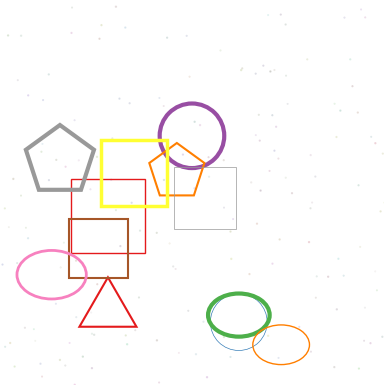[{"shape": "triangle", "thickness": 1.5, "radius": 0.43, "center": [0.28, 0.194]}, {"shape": "square", "thickness": 1, "radius": 0.48, "center": [0.281, 0.44]}, {"shape": "circle", "thickness": 0.5, "radius": 0.37, "center": [0.62, 0.163]}, {"shape": "oval", "thickness": 3, "radius": 0.4, "center": [0.62, 0.182]}, {"shape": "circle", "thickness": 3, "radius": 0.42, "center": [0.499, 0.647]}, {"shape": "pentagon", "thickness": 1.5, "radius": 0.38, "center": [0.459, 0.553]}, {"shape": "oval", "thickness": 1, "radius": 0.37, "center": [0.73, 0.105]}, {"shape": "square", "thickness": 2.5, "radius": 0.43, "center": [0.348, 0.552]}, {"shape": "square", "thickness": 1.5, "radius": 0.39, "center": [0.255, 0.354]}, {"shape": "oval", "thickness": 2, "radius": 0.45, "center": [0.134, 0.286]}, {"shape": "pentagon", "thickness": 3, "radius": 0.46, "center": [0.156, 0.582]}, {"shape": "square", "thickness": 0.5, "radius": 0.4, "center": [0.531, 0.486]}]